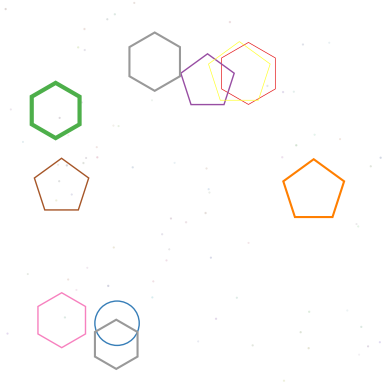[{"shape": "hexagon", "thickness": 0.5, "radius": 0.4, "center": [0.645, 0.809]}, {"shape": "circle", "thickness": 1, "radius": 0.29, "center": [0.304, 0.16]}, {"shape": "hexagon", "thickness": 3, "radius": 0.36, "center": [0.145, 0.713]}, {"shape": "pentagon", "thickness": 1, "radius": 0.36, "center": [0.539, 0.787]}, {"shape": "pentagon", "thickness": 1.5, "radius": 0.42, "center": [0.815, 0.503]}, {"shape": "pentagon", "thickness": 0.5, "radius": 0.42, "center": [0.622, 0.808]}, {"shape": "pentagon", "thickness": 1, "radius": 0.37, "center": [0.16, 0.515]}, {"shape": "hexagon", "thickness": 1, "radius": 0.36, "center": [0.16, 0.168]}, {"shape": "hexagon", "thickness": 1.5, "radius": 0.32, "center": [0.302, 0.106]}, {"shape": "hexagon", "thickness": 1.5, "radius": 0.38, "center": [0.402, 0.84]}]